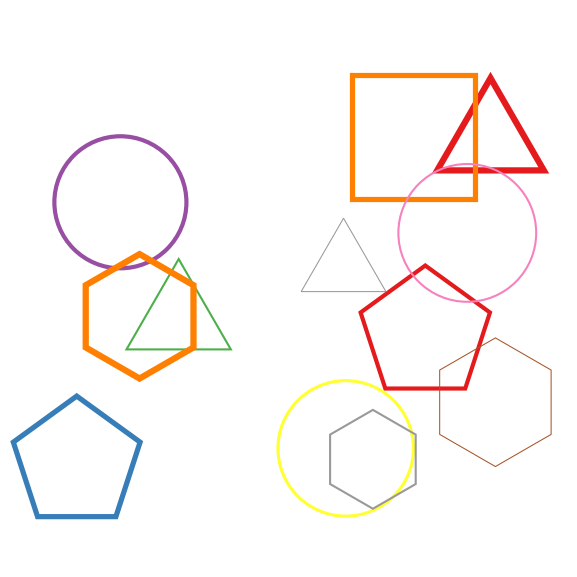[{"shape": "triangle", "thickness": 3, "radius": 0.53, "center": [0.849, 0.757]}, {"shape": "pentagon", "thickness": 2, "radius": 0.59, "center": [0.736, 0.422]}, {"shape": "pentagon", "thickness": 2.5, "radius": 0.58, "center": [0.133, 0.198]}, {"shape": "triangle", "thickness": 1, "radius": 0.52, "center": [0.309, 0.446]}, {"shape": "circle", "thickness": 2, "radius": 0.57, "center": [0.208, 0.649]}, {"shape": "square", "thickness": 2.5, "radius": 0.53, "center": [0.716, 0.762]}, {"shape": "hexagon", "thickness": 3, "radius": 0.54, "center": [0.242, 0.451]}, {"shape": "circle", "thickness": 1.5, "radius": 0.59, "center": [0.599, 0.223]}, {"shape": "hexagon", "thickness": 0.5, "radius": 0.56, "center": [0.858, 0.303]}, {"shape": "circle", "thickness": 1, "radius": 0.6, "center": [0.809, 0.596]}, {"shape": "triangle", "thickness": 0.5, "radius": 0.42, "center": [0.595, 0.537]}, {"shape": "hexagon", "thickness": 1, "radius": 0.43, "center": [0.646, 0.204]}]